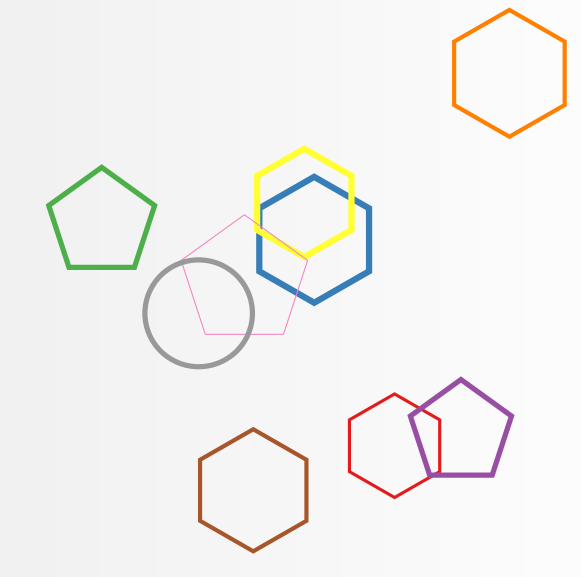[{"shape": "hexagon", "thickness": 1.5, "radius": 0.45, "center": [0.679, 0.227]}, {"shape": "hexagon", "thickness": 3, "radius": 0.55, "center": [0.541, 0.584]}, {"shape": "pentagon", "thickness": 2.5, "radius": 0.48, "center": [0.175, 0.614]}, {"shape": "pentagon", "thickness": 2.5, "radius": 0.46, "center": [0.793, 0.25]}, {"shape": "hexagon", "thickness": 2, "radius": 0.55, "center": [0.876, 0.872]}, {"shape": "hexagon", "thickness": 3, "radius": 0.47, "center": [0.524, 0.648]}, {"shape": "hexagon", "thickness": 2, "radius": 0.53, "center": [0.436, 0.15]}, {"shape": "pentagon", "thickness": 0.5, "radius": 0.57, "center": [0.42, 0.513]}, {"shape": "circle", "thickness": 2.5, "radius": 0.46, "center": [0.342, 0.457]}]